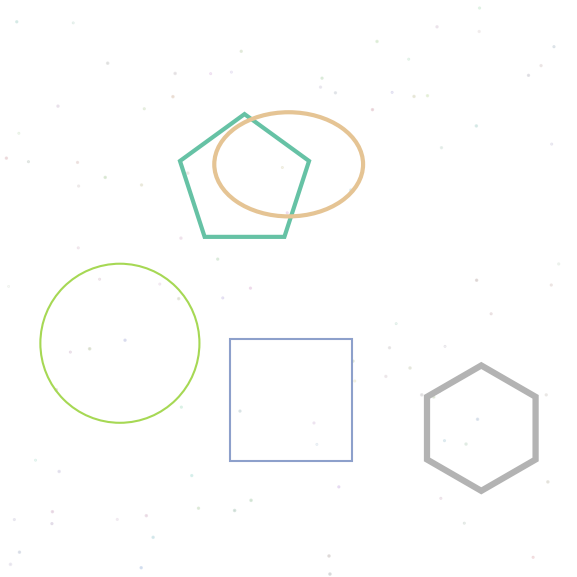[{"shape": "pentagon", "thickness": 2, "radius": 0.59, "center": [0.423, 0.684]}, {"shape": "square", "thickness": 1, "radius": 0.53, "center": [0.504, 0.307]}, {"shape": "circle", "thickness": 1, "radius": 0.69, "center": [0.208, 0.405]}, {"shape": "oval", "thickness": 2, "radius": 0.64, "center": [0.5, 0.715]}, {"shape": "hexagon", "thickness": 3, "radius": 0.54, "center": [0.833, 0.258]}]